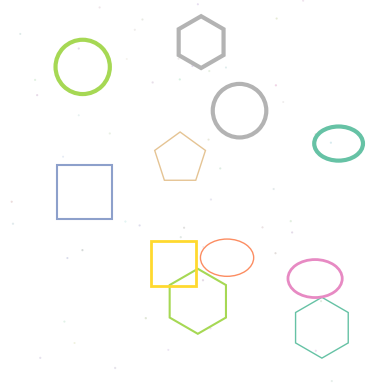[{"shape": "oval", "thickness": 3, "radius": 0.32, "center": [0.879, 0.627]}, {"shape": "hexagon", "thickness": 1, "radius": 0.39, "center": [0.836, 0.149]}, {"shape": "oval", "thickness": 1, "radius": 0.35, "center": [0.59, 0.331]}, {"shape": "square", "thickness": 1.5, "radius": 0.35, "center": [0.22, 0.501]}, {"shape": "oval", "thickness": 2, "radius": 0.35, "center": [0.818, 0.276]}, {"shape": "hexagon", "thickness": 1.5, "radius": 0.42, "center": [0.514, 0.217]}, {"shape": "circle", "thickness": 3, "radius": 0.35, "center": [0.215, 0.826]}, {"shape": "square", "thickness": 2, "radius": 0.29, "center": [0.45, 0.316]}, {"shape": "pentagon", "thickness": 1, "radius": 0.35, "center": [0.468, 0.588]}, {"shape": "circle", "thickness": 3, "radius": 0.35, "center": [0.622, 0.713]}, {"shape": "hexagon", "thickness": 3, "radius": 0.34, "center": [0.522, 0.891]}]